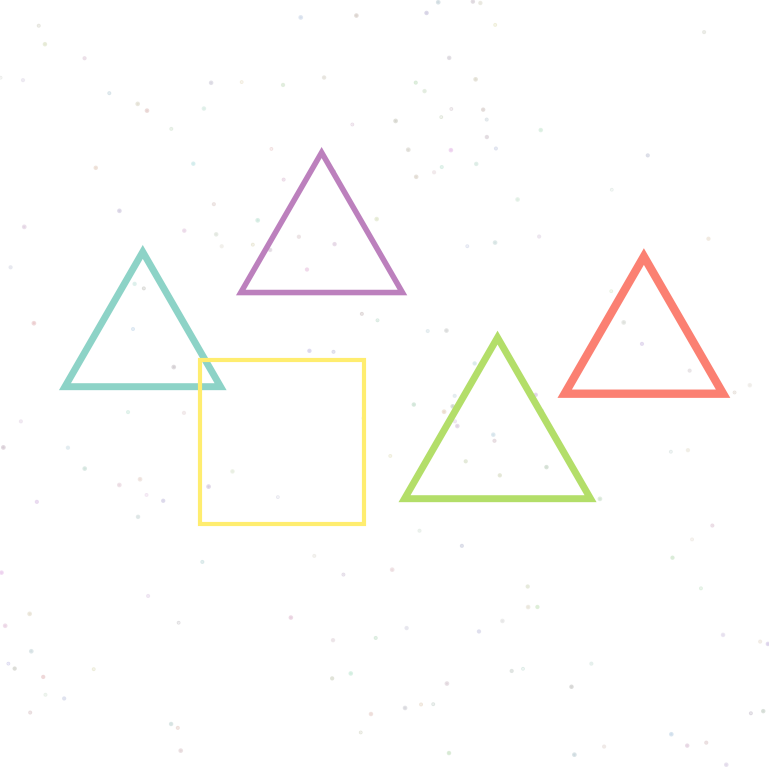[{"shape": "triangle", "thickness": 2.5, "radius": 0.58, "center": [0.185, 0.556]}, {"shape": "triangle", "thickness": 3, "radius": 0.59, "center": [0.836, 0.548]}, {"shape": "triangle", "thickness": 2.5, "radius": 0.7, "center": [0.646, 0.422]}, {"shape": "triangle", "thickness": 2, "radius": 0.61, "center": [0.418, 0.681]}, {"shape": "square", "thickness": 1.5, "radius": 0.53, "center": [0.366, 0.426]}]